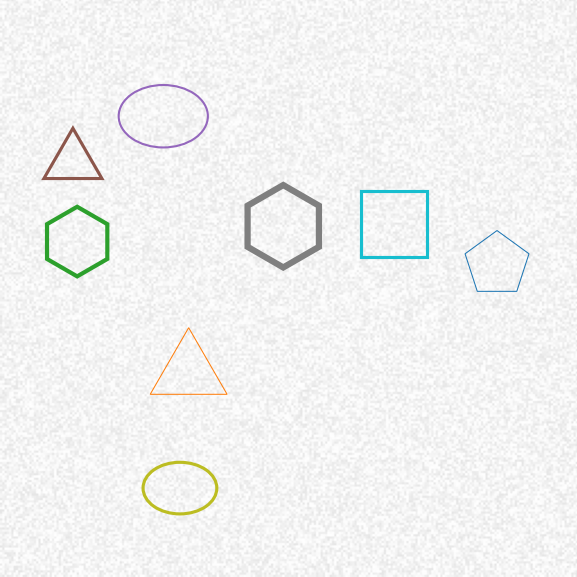[{"shape": "pentagon", "thickness": 0.5, "radius": 0.29, "center": [0.861, 0.542]}, {"shape": "triangle", "thickness": 0.5, "radius": 0.38, "center": [0.327, 0.355]}, {"shape": "hexagon", "thickness": 2, "radius": 0.3, "center": [0.134, 0.581]}, {"shape": "oval", "thickness": 1, "radius": 0.39, "center": [0.283, 0.798]}, {"shape": "triangle", "thickness": 1.5, "radius": 0.29, "center": [0.126, 0.719]}, {"shape": "hexagon", "thickness": 3, "radius": 0.36, "center": [0.49, 0.607]}, {"shape": "oval", "thickness": 1.5, "radius": 0.32, "center": [0.312, 0.154]}, {"shape": "square", "thickness": 1.5, "radius": 0.29, "center": [0.682, 0.611]}]